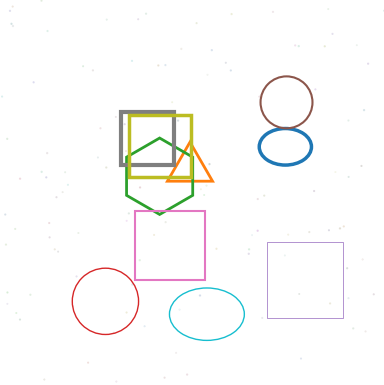[{"shape": "oval", "thickness": 2.5, "radius": 0.34, "center": [0.741, 0.619]}, {"shape": "triangle", "thickness": 2, "radius": 0.34, "center": [0.493, 0.563]}, {"shape": "hexagon", "thickness": 2, "radius": 0.5, "center": [0.415, 0.542]}, {"shape": "circle", "thickness": 1, "radius": 0.43, "center": [0.274, 0.217]}, {"shape": "square", "thickness": 0.5, "radius": 0.49, "center": [0.793, 0.273]}, {"shape": "circle", "thickness": 1.5, "radius": 0.34, "center": [0.744, 0.734]}, {"shape": "square", "thickness": 1.5, "radius": 0.45, "center": [0.442, 0.362]}, {"shape": "square", "thickness": 3, "radius": 0.35, "center": [0.383, 0.64]}, {"shape": "square", "thickness": 2.5, "radius": 0.4, "center": [0.415, 0.62]}, {"shape": "oval", "thickness": 1, "radius": 0.49, "center": [0.537, 0.184]}]